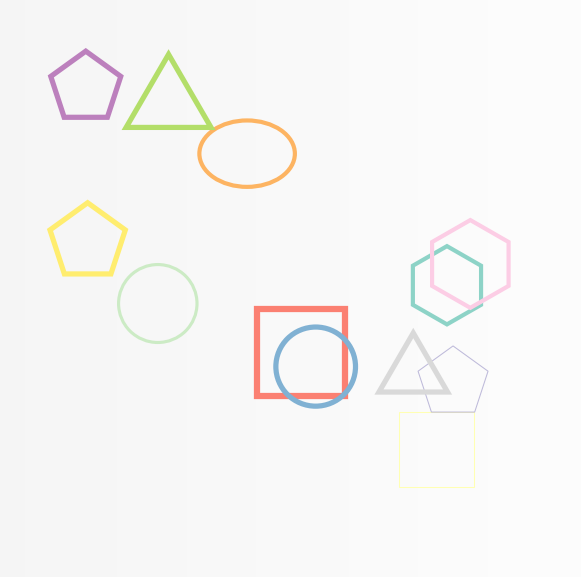[{"shape": "hexagon", "thickness": 2, "radius": 0.34, "center": [0.769, 0.505]}, {"shape": "square", "thickness": 0.5, "radius": 0.32, "center": [0.751, 0.221]}, {"shape": "pentagon", "thickness": 0.5, "radius": 0.32, "center": [0.779, 0.337]}, {"shape": "square", "thickness": 3, "radius": 0.38, "center": [0.517, 0.389]}, {"shape": "circle", "thickness": 2.5, "radius": 0.34, "center": [0.543, 0.364]}, {"shape": "oval", "thickness": 2, "radius": 0.41, "center": [0.425, 0.733]}, {"shape": "triangle", "thickness": 2.5, "radius": 0.42, "center": [0.29, 0.821]}, {"shape": "hexagon", "thickness": 2, "radius": 0.38, "center": [0.809, 0.542]}, {"shape": "triangle", "thickness": 2.5, "radius": 0.34, "center": [0.711, 0.354]}, {"shape": "pentagon", "thickness": 2.5, "radius": 0.32, "center": [0.148, 0.847]}, {"shape": "circle", "thickness": 1.5, "radius": 0.34, "center": [0.271, 0.474]}, {"shape": "pentagon", "thickness": 2.5, "radius": 0.34, "center": [0.151, 0.58]}]